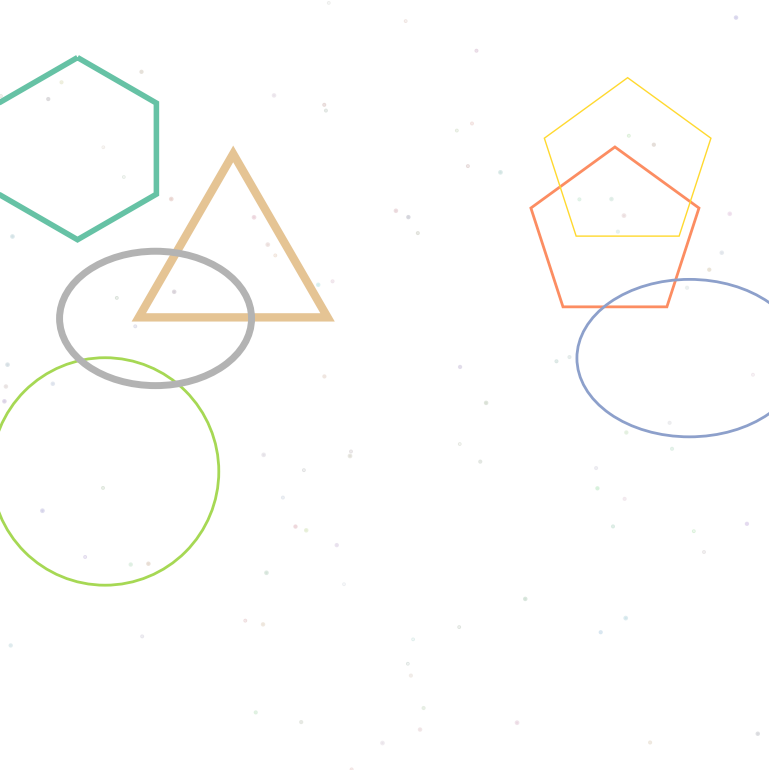[{"shape": "hexagon", "thickness": 2, "radius": 0.59, "center": [0.101, 0.807]}, {"shape": "pentagon", "thickness": 1, "radius": 0.57, "center": [0.799, 0.694]}, {"shape": "oval", "thickness": 1, "radius": 0.73, "center": [0.895, 0.535]}, {"shape": "circle", "thickness": 1, "radius": 0.74, "center": [0.136, 0.388]}, {"shape": "pentagon", "thickness": 0.5, "radius": 0.57, "center": [0.815, 0.785]}, {"shape": "triangle", "thickness": 3, "radius": 0.71, "center": [0.303, 0.659]}, {"shape": "oval", "thickness": 2.5, "radius": 0.62, "center": [0.202, 0.586]}]